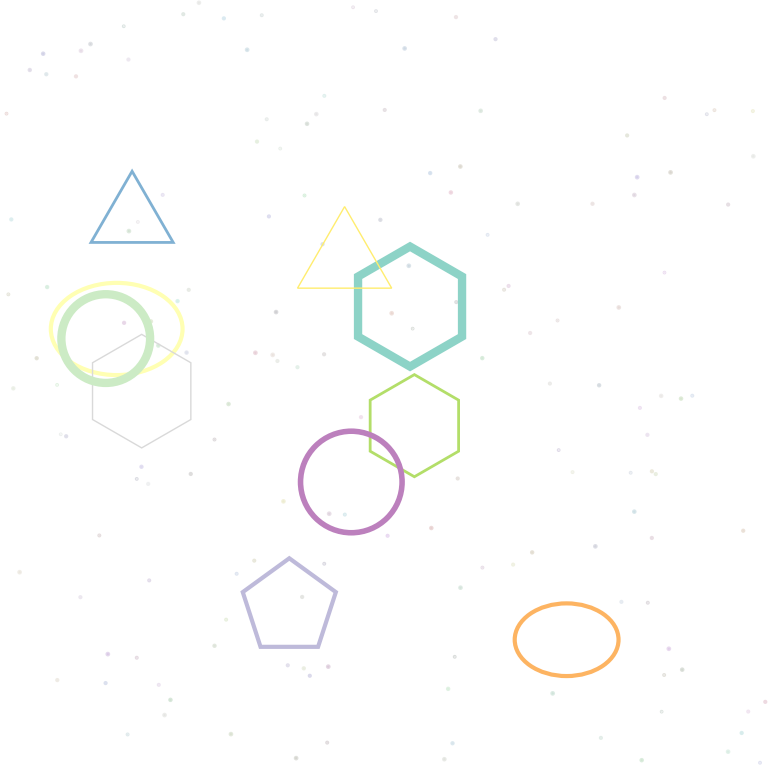[{"shape": "hexagon", "thickness": 3, "radius": 0.39, "center": [0.533, 0.602]}, {"shape": "oval", "thickness": 1.5, "radius": 0.43, "center": [0.152, 0.573]}, {"shape": "pentagon", "thickness": 1.5, "radius": 0.32, "center": [0.376, 0.211]}, {"shape": "triangle", "thickness": 1, "radius": 0.31, "center": [0.172, 0.716]}, {"shape": "oval", "thickness": 1.5, "radius": 0.34, "center": [0.736, 0.169]}, {"shape": "hexagon", "thickness": 1, "radius": 0.33, "center": [0.538, 0.447]}, {"shape": "hexagon", "thickness": 0.5, "radius": 0.37, "center": [0.184, 0.492]}, {"shape": "circle", "thickness": 2, "radius": 0.33, "center": [0.456, 0.374]}, {"shape": "circle", "thickness": 3, "radius": 0.29, "center": [0.137, 0.56]}, {"shape": "triangle", "thickness": 0.5, "radius": 0.35, "center": [0.448, 0.661]}]